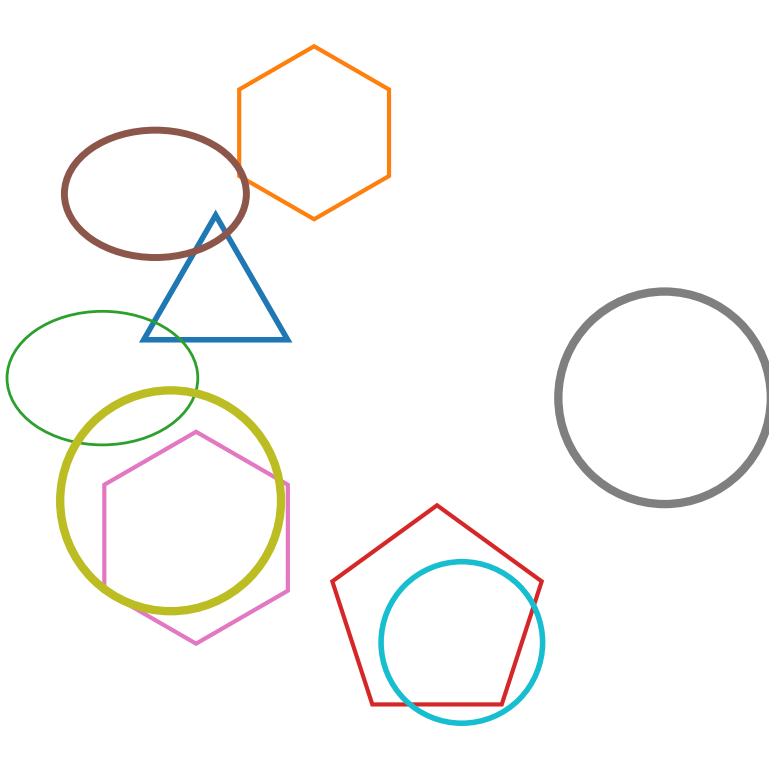[{"shape": "triangle", "thickness": 2, "radius": 0.54, "center": [0.28, 0.613]}, {"shape": "hexagon", "thickness": 1.5, "radius": 0.56, "center": [0.408, 0.828]}, {"shape": "oval", "thickness": 1, "radius": 0.62, "center": [0.133, 0.509]}, {"shape": "pentagon", "thickness": 1.5, "radius": 0.71, "center": [0.568, 0.201]}, {"shape": "oval", "thickness": 2.5, "radius": 0.59, "center": [0.202, 0.748]}, {"shape": "hexagon", "thickness": 1.5, "radius": 0.69, "center": [0.255, 0.302]}, {"shape": "circle", "thickness": 3, "radius": 0.69, "center": [0.863, 0.483]}, {"shape": "circle", "thickness": 3, "radius": 0.72, "center": [0.222, 0.35]}, {"shape": "circle", "thickness": 2, "radius": 0.52, "center": [0.6, 0.166]}]